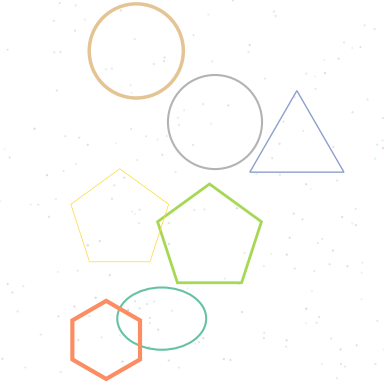[{"shape": "oval", "thickness": 1.5, "radius": 0.58, "center": [0.42, 0.172]}, {"shape": "hexagon", "thickness": 3, "radius": 0.51, "center": [0.276, 0.117]}, {"shape": "triangle", "thickness": 1, "radius": 0.71, "center": [0.771, 0.623]}, {"shape": "pentagon", "thickness": 2, "radius": 0.71, "center": [0.544, 0.38]}, {"shape": "pentagon", "thickness": 0.5, "radius": 0.67, "center": [0.311, 0.428]}, {"shape": "circle", "thickness": 2.5, "radius": 0.61, "center": [0.354, 0.868]}, {"shape": "circle", "thickness": 1.5, "radius": 0.61, "center": [0.558, 0.683]}]